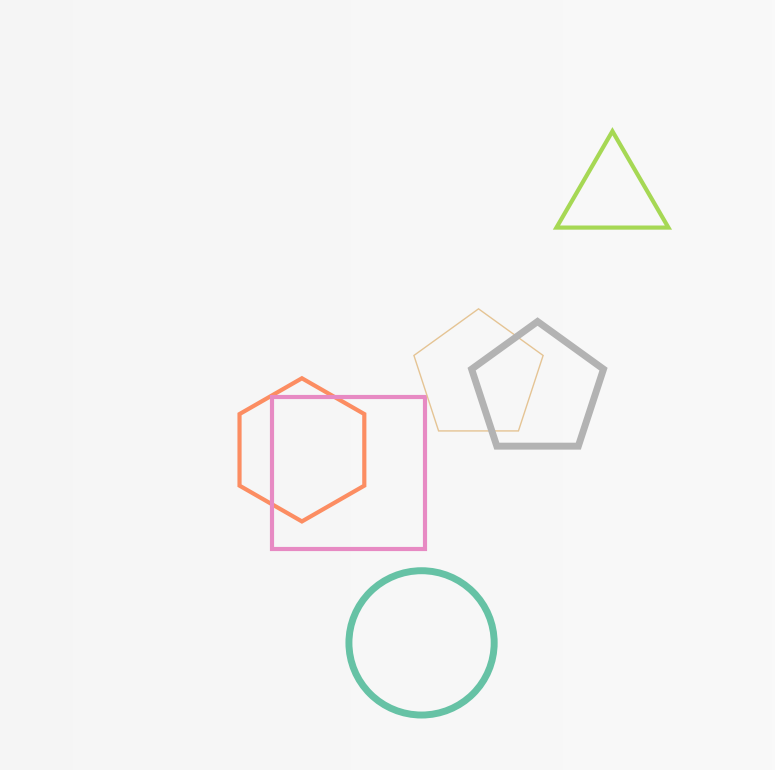[{"shape": "circle", "thickness": 2.5, "radius": 0.47, "center": [0.544, 0.165]}, {"shape": "hexagon", "thickness": 1.5, "radius": 0.46, "center": [0.39, 0.416]}, {"shape": "square", "thickness": 1.5, "radius": 0.49, "center": [0.449, 0.386]}, {"shape": "triangle", "thickness": 1.5, "radius": 0.42, "center": [0.79, 0.746]}, {"shape": "pentagon", "thickness": 0.5, "radius": 0.44, "center": [0.617, 0.511]}, {"shape": "pentagon", "thickness": 2.5, "radius": 0.45, "center": [0.694, 0.493]}]